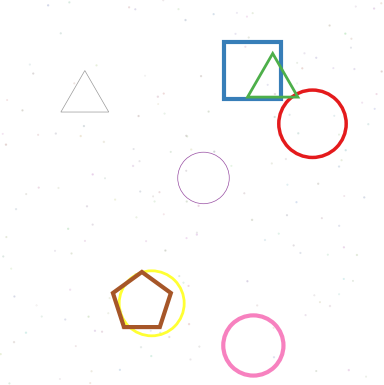[{"shape": "circle", "thickness": 2.5, "radius": 0.44, "center": [0.812, 0.679]}, {"shape": "square", "thickness": 3, "radius": 0.37, "center": [0.656, 0.816]}, {"shape": "triangle", "thickness": 2, "radius": 0.38, "center": [0.708, 0.786]}, {"shape": "circle", "thickness": 0.5, "radius": 0.33, "center": [0.529, 0.538]}, {"shape": "circle", "thickness": 2, "radius": 0.42, "center": [0.394, 0.212]}, {"shape": "pentagon", "thickness": 3, "radius": 0.4, "center": [0.369, 0.214]}, {"shape": "circle", "thickness": 3, "radius": 0.39, "center": [0.658, 0.103]}, {"shape": "triangle", "thickness": 0.5, "radius": 0.36, "center": [0.22, 0.745]}]